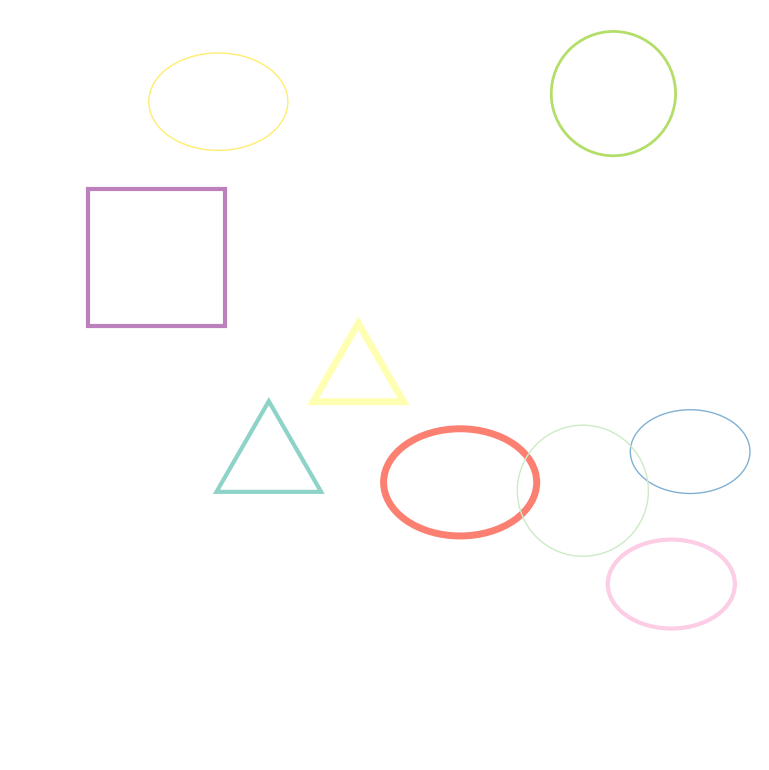[{"shape": "triangle", "thickness": 1.5, "radius": 0.39, "center": [0.349, 0.4]}, {"shape": "triangle", "thickness": 2.5, "radius": 0.34, "center": [0.465, 0.512]}, {"shape": "oval", "thickness": 2.5, "radius": 0.5, "center": [0.598, 0.374]}, {"shape": "oval", "thickness": 0.5, "radius": 0.39, "center": [0.896, 0.413]}, {"shape": "circle", "thickness": 1, "radius": 0.4, "center": [0.797, 0.878]}, {"shape": "oval", "thickness": 1.5, "radius": 0.41, "center": [0.872, 0.241]}, {"shape": "square", "thickness": 1.5, "radius": 0.44, "center": [0.203, 0.666]}, {"shape": "circle", "thickness": 0.5, "radius": 0.43, "center": [0.757, 0.363]}, {"shape": "oval", "thickness": 0.5, "radius": 0.45, "center": [0.284, 0.868]}]